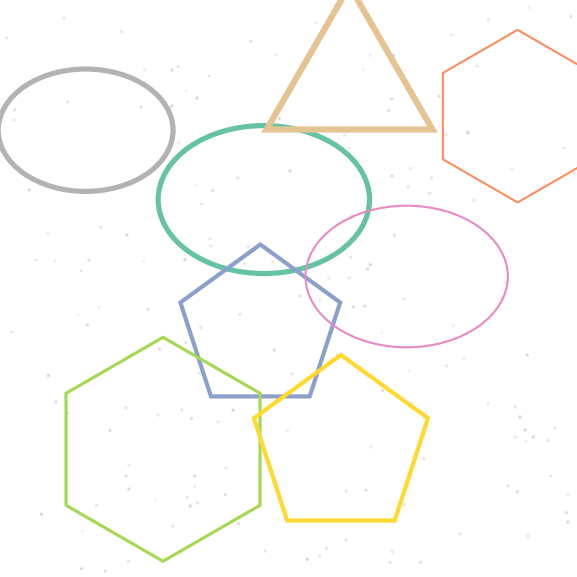[{"shape": "oval", "thickness": 2.5, "radius": 0.91, "center": [0.457, 0.654]}, {"shape": "hexagon", "thickness": 1, "radius": 0.75, "center": [0.896, 0.798]}, {"shape": "pentagon", "thickness": 2, "radius": 0.73, "center": [0.451, 0.43]}, {"shape": "oval", "thickness": 1, "radius": 0.88, "center": [0.704, 0.52]}, {"shape": "hexagon", "thickness": 1.5, "radius": 0.97, "center": [0.282, 0.221]}, {"shape": "pentagon", "thickness": 2, "radius": 0.79, "center": [0.59, 0.226]}, {"shape": "triangle", "thickness": 3, "radius": 0.83, "center": [0.605, 0.858]}, {"shape": "oval", "thickness": 2.5, "radius": 0.76, "center": [0.148, 0.774]}]